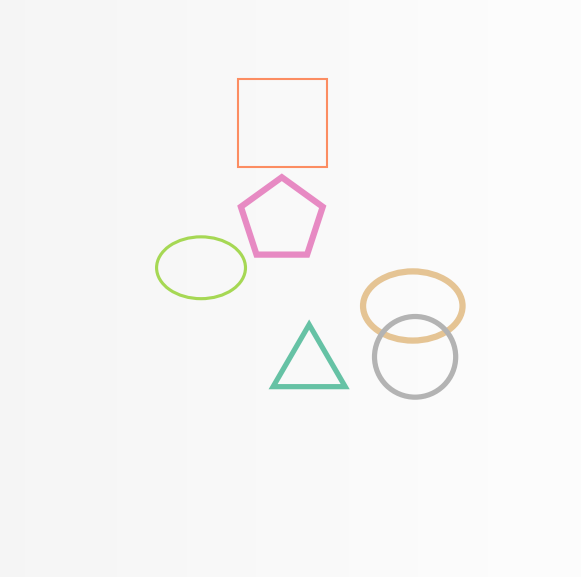[{"shape": "triangle", "thickness": 2.5, "radius": 0.36, "center": [0.532, 0.365]}, {"shape": "square", "thickness": 1, "radius": 0.38, "center": [0.486, 0.786]}, {"shape": "pentagon", "thickness": 3, "radius": 0.37, "center": [0.485, 0.618]}, {"shape": "oval", "thickness": 1.5, "radius": 0.38, "center": [0.346, 0.535]}, {"shape": "oval", "thickness": 3, "radius": 0.43, "center": [0.71, 0.469]}, {"shape": "circle", "thickness": 2.5, "radius": 0.35, "center": [0.714, 0.381]}]